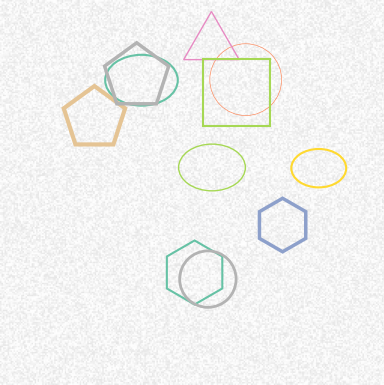[{"shape": "hexagon", "thickness": 1.5, "radius": 0.42, "center": [0.505, 0.292]}, {"shape": "oval", "thickness": 1.5, "radius": 0.47, "center": [0.368, 0.792]}, {"shape": "circle", "thickness": 0.5, "radius": 0.47, "center": [0.638, 0.793]}, {"shape": "hexagon", "thickness": 2.5, "radius": 0.35, "center": [0.734, 0.416]}, {"shape": "triangle", "thickness": 1, "radius": 0.42, "center": [0.549, 0.887]}, {"shape": "square", "thickness": 1.5, "radius": 0.44, "center": [0.615, 0.759]}, {"shape": "oval", "thickness": 1, "radius": 0.43, "center": [0.551, 0.565]}, {"shape": "oval", "thickness": 1.5, "radius": 0.36, "center": [0.828, 0.563]}, {"shape": "pentagon", "thickness": 3, "radius": 0.42, "center": [0.245, 0.693]}, {"shape": "circle", "thickness": 2, "radius": 0.37, "center": [0.54, 0.275]}, {"shape": "pentagon", "thickness": 2.5, "radius": 0.44, "center": [0.355, 0.801]}]